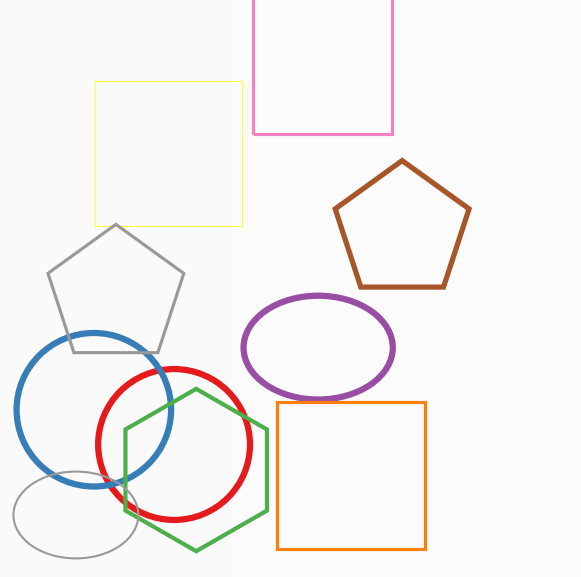[{"shape": "circle", "thickness": 3, "radius": 0.65, "center": [0.299, 0.229]}, {"shape": "circle", "thickness": 3, "radius": 0.66, "center": [0.161, 0.29]}, {"shape": "hexagon", "thickness": 2, "radius": 0.7, "center": [0.338, 0.185]}, {"shape": "oval", "thickness": 3, "radius": 0.64, "center": [0.547, 0.397]}, {"shape": "square", "thickness": 1.5, "radius": 0.64, "center": [0.604, 0.176]}, {"shape": "square", "thickness": 0.5, "radius": 0.63, "center": [0.29, 0.733]}, {"shape": "pentagon", "thickness": 2.5, "radius": 0.61, "center": [0.692, 0.6]}, {"shape": "square", "thickness": 1.5, "radius": 0.6, "center": [0.555, 0.886]}, {"shape": "oval", "thickness": 1, "radius": 0.54, "center": [0.131, 0.107]}, {"shape": "pentagon", "thickness": 1.5, "radius": 0.61, "center": [0.199, 0.488]}]